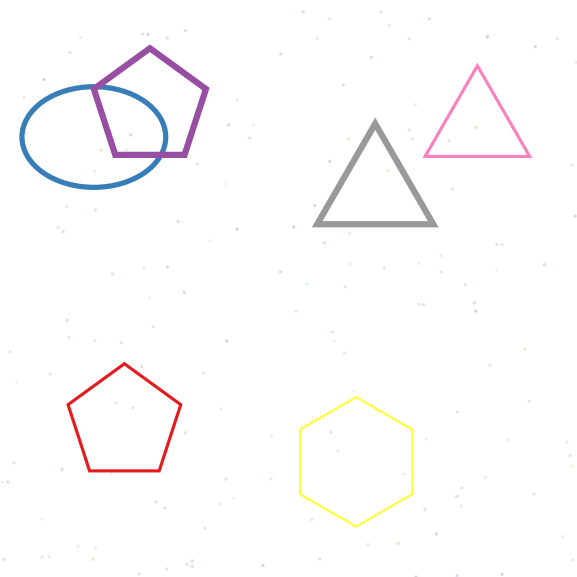[{"shape": "pentagon", "thickness": 1.5, "radius": 0.51, "center": [0.215, 0.267]}, {"shape": "oval", "thickness": 2.5, "radius": 0.62, "center": [0.162, 0.762]}, {"shape": "pentagon", "thickness": 3, "radius": 0.51, "center": [0.26, 0.813]}, {"shape": "hexagon", "thickness": 1, "radius": 0.56, "center": [0.617, 0.199]}, {"shape": "triangle", "thickness": 1.5, "radius": 0.52, "center": [0.827, 0.781]}, {"shape": "triangle", "thickness": 3, "radius": 0.58, "center": [0.65, 0.669]}]